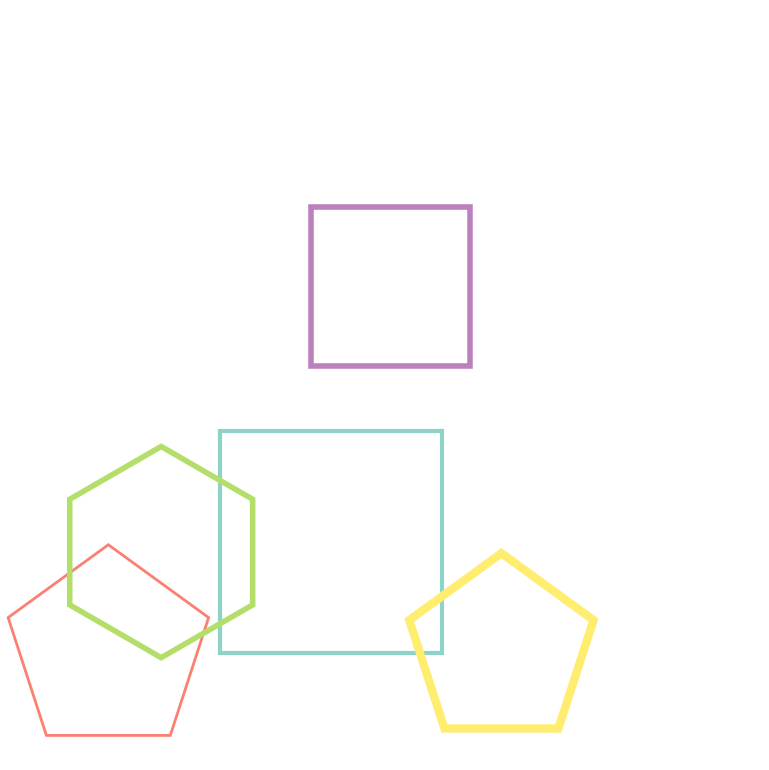[{"shape": "square", "thickness": 1.5, "radius": 0.72, "center": [0.43, 0.296]}, {"shape": "pentagon", "thickness": 1, "radius": 0.68, "center": [0.141, 0.156]}, {"shape": "hexagon", "thickness": 2, "radius": 0.69, "center": [0.209, 0.283]}, {"shape": "square", "thickness": 2, "radius": 0.52, "center": [0.507, 0.628]}, {"shape": "pentagon", "thickness": 3, "radius": 0.63, "center": [0.651, 0.156]}]